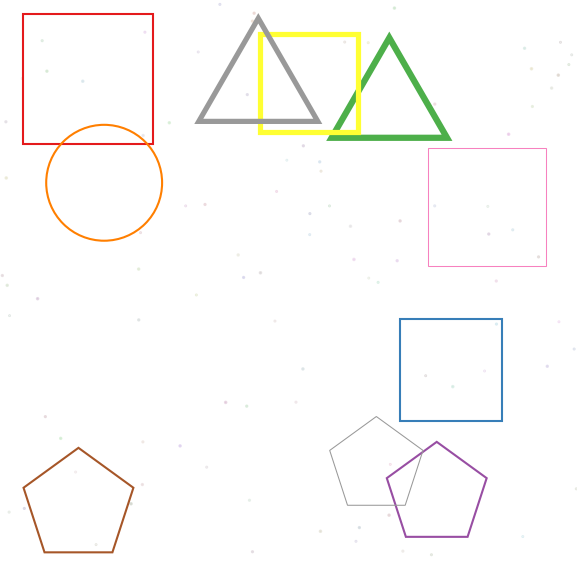[{"shape": "square", "thickness": 1, "radius": 0.56, "center": [0.152, 0.862]}, {"shape": "square", "thickness": 1, "radius": 0.44, "center": [0.781, 0.358]}, {"shape": "triangle", "thickness": 3, "radius": 0.58, "center": [0.674, 0.818]}, {"shape": "pentagon", "thickness": 1, "radius": 0.45, "center": [0.756, 0.143]}, {"shape": "circle", "thickness": 1, "radius": 0.5, "center": [0.18, 0.683]}, {"shape": "square", "thickness": 2.5, "radius": 0.42, "center": [0.535, 0.855]}, {"shape": "pentagon", "thickness": 1, "radius": 0.5, "center": [0.136, 0.124]}, {"shape": "square", "thickness": 0.5, "radius": 0.51, "center": [0.844, 0.641]}, {"shape": "triangle", "thickness": 2.5, "radius": 0.59, "center": [0.447, 0.848]}, {"shape": "pentagon", "thickness": 0.5, "radius": 0.42, "center": [0.652, 0.193]}]